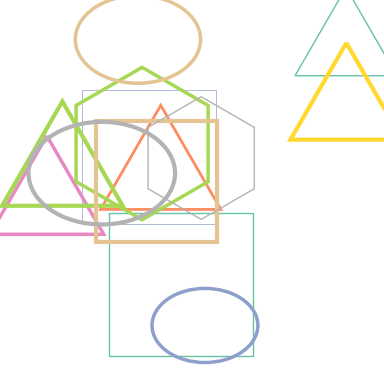[{"shape": "triangle", "thickness": 1, "radius": 0.76, "center": [0.899, 0.88]}, {"shape": "square", "thickness": 1, "radius": 0.93, "center": [0.471, 0.261]}, {"shape": "triangle", "thickness": 2, "radius": 0.9, "center": [0.417, 0.546]}, {"shape": "oval", "thickness": 2.5, "radius": 0.69, "center": [0.532, 0.155]}, {"shape": "square", "thickness": 0.5, "radius": 0.87, "center": [0.387, 0.593]}, {"shape": "triangle", "thickness": 2.5, "radius": 0.85, "center": [0.122, 0.477]}, {"shape": "hexagon", "thickness": 2.5, "radius": 0.99, "center": [0.369, 0.627]}, {"shape": "triangle", "thickness": 3, "radius": 0.9, "center": [0.162, 0.556]}, {"shape": "triangle", "thickness": 3, "radius": 0.84, "center": [0.9, 0.721]}, {"shape": "oval", "thickness": 2.5, "radius": 0.81, "center": [0.358, 0.898]}, {"shape": "square", "thickness": 3, "radius": 0.78, "center": [0.407, 0.529]}, {"shape": "oval", "thickness": 3, "radius": 0.95, "center": [0.264, 0.55]}, {"shape": "hexagon", "thickness": 1, "radius": 0.8, "center": [0.523, 0.589]}]